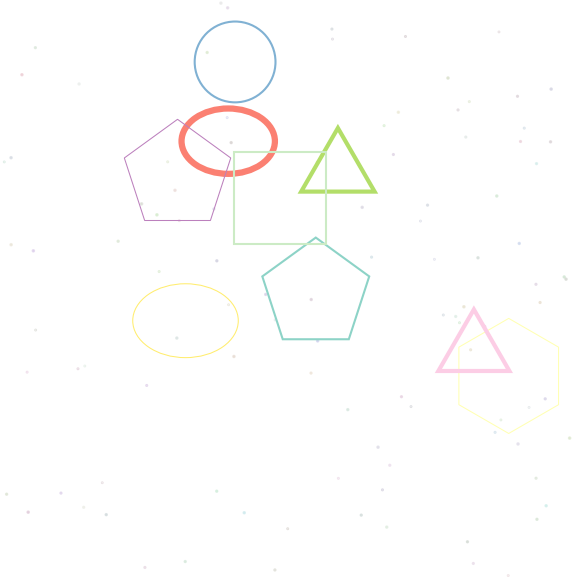[{"shape": "pentagon", "thickness": 1, "radius": 0.49, "center": [0.547, 0.49]}, {"shape": "hexagon", "thickness": 0.5, "radius": 0.5, "center": [0.881, 0.348]}, {"shape": "oval", "thickness": 3, "radius": 0.4, "center": [0.395, 0.755]}, {"shape": "circle", "thickness": 1, "radius": 0.35, "center": [0.407, 0.892]}, {"shape": "triangle", "thickness": 2, "radius": 0.37, "center": [0.585, 0.704]}, {"shape": "triangle", "thickness": 2, "radius": 0.36, "center": [0.821, 0.392]}, {"shape": "pentagon", "thickness": 0.5, "radius": 0.48, "center": [0.307, 0.696]}, {"shape": "square", "thickness": 1, "radius": 0.4, "center": [0.485, 0.656]}, {"shape": "oval", "thickness": 0.5, "radius": 0.46, "center": [0.321, 0.444]}]